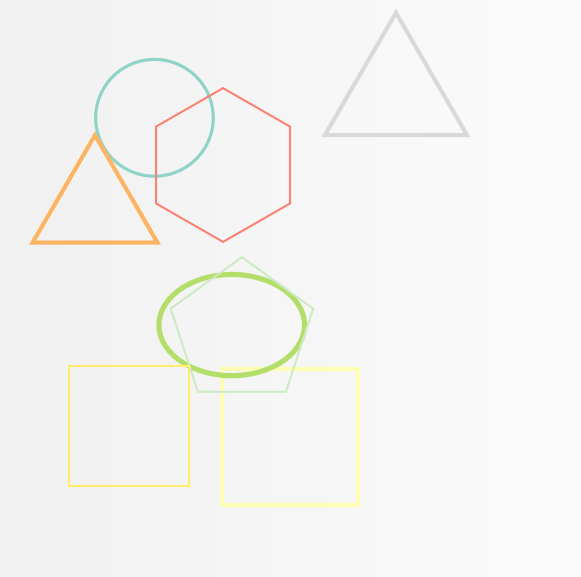[{"shape": "circle", "thickness": 1.5, "radius": 0.51, "center": [0.266, 0.795]}, {"shape": "square", "thickness": 2, "radius": 0.59, "center": [0.499, 0.243]}, {"shape": "hexagon", "thickness": 1, "radius": 0.67, "center": [0.384, 0.713]}, {"shape": "triangle", "thickness": 2, "radius": 0.62, "center": [0.163, 0.641]}, {"shape": "oval", "thickness": 2.5, "radius": 0.63, "center": [0.399, 0.436]}, {"shape": "triangle", "thickness": 2, "radius": 0.71, "center": [0.681, 0.836]}, {"shape": "pentagon", "thickness": 1, "radius": 0.64, "center": [0.416, 0.425]}, {"shape": "square", "thickness": 1, "radius": 0.52, "center": [0.223, 0.261]}]